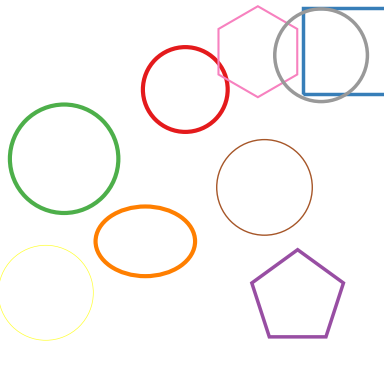[{"shape": "circle", "thickness": 3, "radius": 0.55, "center": [0.481, 0.768]}, {"shape": "square", "thickness": 2.5, "radius": 0.56, "center": [0.899, 0.868]}, {"shape": "circle", "thickness": 3, "radius": 0.7, "center": [0.167, 0.588]}, {"shape": "pentagon", "thickness": 2.5, "radius": 0.63, "center": [0.773, 0.226]}, {"shape": "oval", "thickness": 3, "radius": 0.65, "center": [0.377, 0.373]}, {"shape": "circle", "thickness": 0.5, "radius": 0.62, "center": [0.119, 0.24]}, {"shape": "circle", "thickness": 1, "radius": 0.62, "center": [0.687, 0.513]}, {"shape": "hexagon", "thickness": 1.5, "radius": 0.59, "center": [0.67, 0.866]}, {"shape": "circle", "thickness": 2.5, "radius": 0.6, "center": [0.834, 0.856]}]